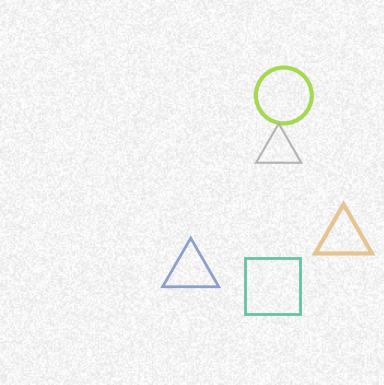[{"shape": "square", "thickness": 2, "radius": 0.36, "center": [0.708, 0.257]}, {"shape": "triangle", "thickness": 2, "radius": 0.42, "center": [0.495, 0.297]}, {"shape": "circle", "thickness": 3, "radius": 0.36, "center": [0.737, 0.752]}, {"shape": "triangle", "thickness": 3, "radius": 0.43, "center": [0.892, 0.384]}, {"shape": "triangle", "thickness": 1.5, "radius": 0.34, "center": [0.724, 0.611]}]